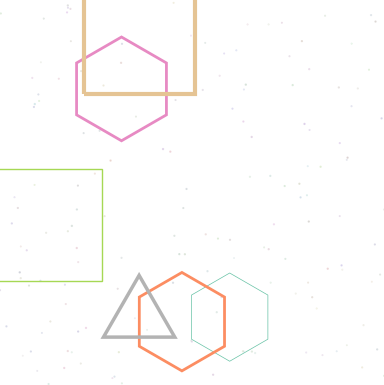[{"shape": "hexagon", "thickness": 0.5, "radius": 0.57, "center": [0.597, 0.176]}, {"shape": "hexagon", "thickness": 2, "radius": 0.64, "center": [0.473, 0.164]}, {"shape": "hexagon", "thickness": 2, "radius": 0.67, "center": [0.316, 0.769]}, {"shape": "square", "thickness": 1, "radius": 0.73, "center": [0.121, 0.416]}, {"shape": "square", "thickness": 3, "radius": 0.72, "center": [0.362, 0.899]}, {"shape": "triangle", "thickness": 2.5, "radius": 0.53, "center": [0.361, 0.178]}]